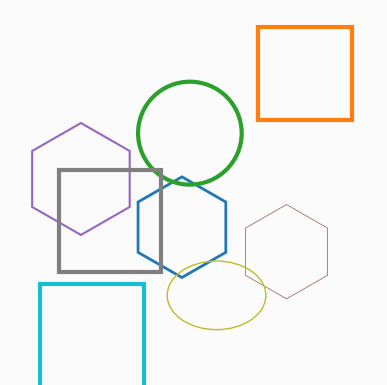[{"shape": "hexagon", "thickness": 2, "radius": 0.65, "center": [0.47, 0.41]}, {"shape": "square", "thickness": 3, "radius": 0.6, "center": [0.786, 0.808]}, {"shape": "circle", "thickness": 3, "radius": 0.67, "center": [0.49, 0.654]}, {"shape": "hexagon", "thickness": 1.5, "radius": 0.73, "center": [0.209, 0.535]}, {"shape": "hexagon", "thickness": 0.5, "radius": 0.61, "center": [0.739, 0.346]}, {"shape": "square", "thickness": 3, "radius": 0.66, "center": [0.284, 0.425]}, {"shape": "oval", "thickness": 1, "radius": 0.64, "center": [0.559, 0.233]}, {"shape": "square", "thickness": 3, "radius": 0.67, "center": [0.238, 0.13]}]